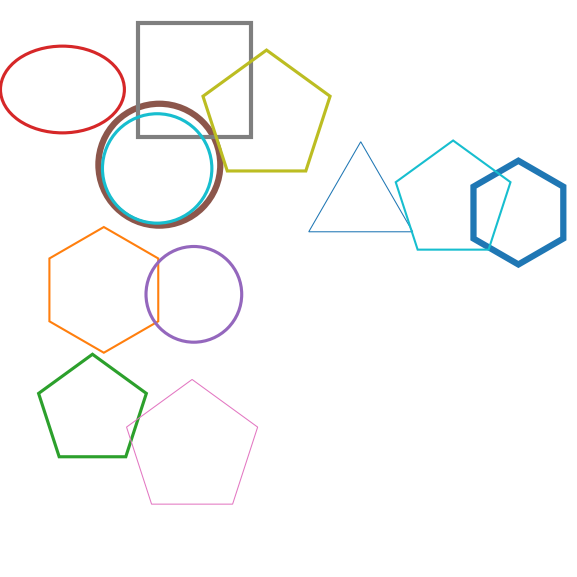[{"shape": "triangle", "thickness": 0.5, "radius": 0.52, "center": [0.625, 0.65]}, {"shape": "hexagon", "thickness": 3, "radius": 0.45, "center": [0.898, 0.631]}, {"shape": "hexagon", "thickness": 1, "radius": 0.54, "center": [0.18, 0.497]}, {"shape": "pentagon", "thickness": 1.5, "radius": 0.49, "center": [0.16, 0.288]}, {"shape": "oval", "thickness": 1.5, "radius": 0.54, "center": [0.108, 0.844]}, {"shape": "circle", "thickness": 1.5, "radius": 0.41, "center": [0.336, 0.489]}, {"shape": "circle", "thickness": 3, "radius": 0.53, "center": [0.276, 0.714]}, {"shape": "pentagon", "thickness": 0.5, "radius": 0.6, "center": [0.333, 0.223]}, {"shape": "square", "thickness": 2, "radius": 0.49, "center": [0.337, 0.861]}, {"shape": "pentagon", "thickness": 1.5, "radius": 0.58, "center": [0.462, 0.797]}, {"shape": "pentagon", "thickness": 1, "radius": 0.52, "center": [0.785, 0.651]}, {"shape": "circle", "thickness": 1.5, "radius": 0.47, "center": [0.272, 0.707]}]